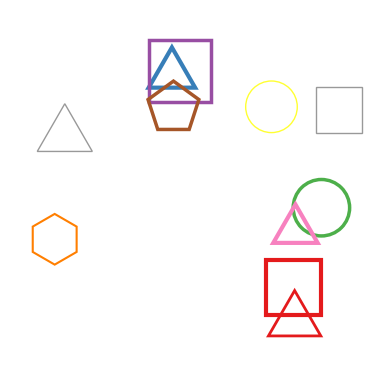[{"shape": "square", "thickness": 3, "radius": 0.36, "center": [0.762, 0.254]}, {"shape": "triangle", "thickness": 2, "radius": 0.39, "center": [0.765, 0.167]}, {"shape": "triangle", "thickness": 3, "radius": 0.35, "center": [0.447, 0.807]}, {"shape": "circle", "thickness": 2.5, "radius": 0.37, "center": [0.835, 0.46]}, {"shape": "square", "thickness": 2.5, "radius": 0.4, "center": [0.467, 0.815]}, {"shape": "hexagon", "thickness": 1.5, "radius": 0.33, "center": [0.142, 0.379]}, {"shape": "circle", "thickness": 1, "radius": 0.34, "center": [0.705, 0.723]}, {"shape": "pentagon", "thickness": 2.5, "radius": 0.35, "center": [0.451, 0.72]}, {"shape": "triangle", "thickness": 3, "radius": 0.33, "center": [0.767, 0.402]}, {"shape": "square", "thickness": 1, "radius": 0.3, "center": [0.881, 0.713]}, {"shape": "triangle", "thickness": 1, "radius": 0.41, "center": [0.168, 0.648]}]